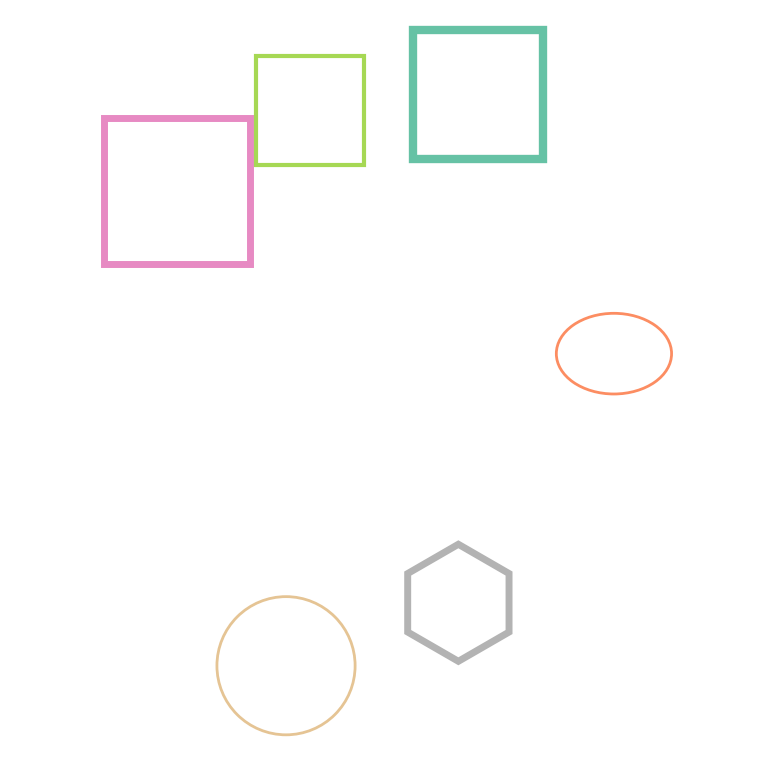[{"shape": "square", "thickness": 3, "radius": 0.42, "center": [0.621, 0.877]}, {"shape": "oval", "thickness": 1, "radius": 0.37, "center": [0.797, 0.541]}, {"shape": "square", "thickness": 2.5, "radius": 0.47, "center": [0.23, 0.752]}, {"shape": "square", "thickness": 1.5, "radius": 0.35, "center": [0.403, 0.856]}, {"shape": "circle", "thickness": 1, "radius": 0.45, "center": [0.371, 0.135]}, {"shape": "hexagon", "thickness": 2.5, "radius": 0.38, "center": [0.595, 0.217]}]